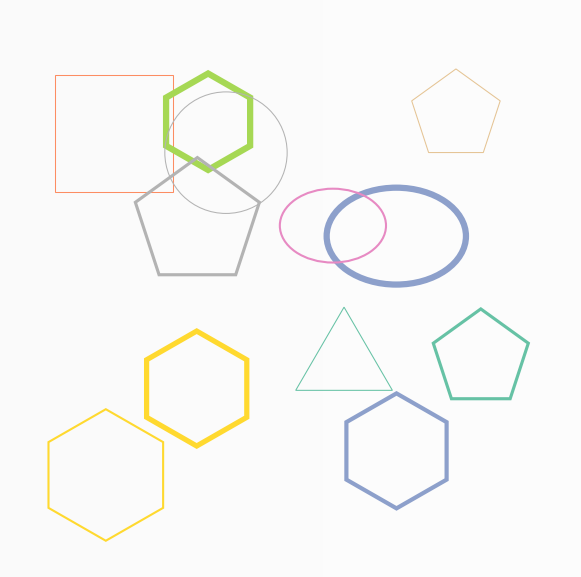[{"shape": "triangle", "thickness": 0.5, "radius": 0.48, "center": [0.592, 0.371]}, {"shape": "pentagon", "thickness": 1.5, "radius": 0.43, "center": [0.827, 0.378]}, {"shape": "square", "thickness": 0.5, "radius": 0.51, "center": [0.196, 0.768]}, {"shape": "oval", "thickness": 3, "radius": 0.6, "center": [0.682, 0.59]}, {"shape": "hexagon", "thickness": 2, "radius": 0.5, "center": [0.682, 0.218]}, {"shape": "oval", "thickness": 1, "radius": 0.46, "center": [0.573, 0.608]}, {"shape": "hexagon", "thickness": 3, "radius": 0.42, "center": [0.358, 0.788]}, {"shape": "hexagon", "thickness": 1, "radius": 0.57, "center": [0.182, 0.177]}, {"shape": "hexagon", "thickness": 2.5, "radius": 0.5, "center": [0.338, 0.326]}, {"shape": "pentagon", "thickness": 0.5, "radius": 0.4, "center": [0.784, 0.8]}, {"shape": "circle", "thickness": 0.5, "radius": 0.53, "center": [0.389, 0.735]}, {"shape": "pentagon", "thickness": 1.5, "radius": 0.56, "center": [0.34, 0.614]}]